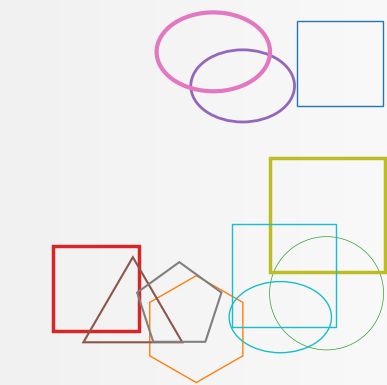[{"shape": "square", "thickness": 1, "radius": 0.55, "center": [0.878, 0.835]}, {"shape": "hexagon", "thickness": 1, "radius": 0.69, "center": [0.507, 0.145]}, {"shape": "circle", "thickness": 0.5, "radius": 0.74, "center": [0.843, 0.238]}, {"shape": "square", "thickness": 2.5, "radius": 0.55, "center": [0.248, 0.251]}, {"shape": "oval", "thickness": 2, "radius": 0.67, "center": [0.626, 0.777]}, {"shape": "triangle", "thickness": 1.5, "radius": 0.74, "center": [0.343, 0.185]}, {"shape": "oval", "thickness": 3, "radius": 0.73, "center": [0.551, 0.865]}, {"shape": "pentagon", "thickness": 1.5, "radius": 0.57, "center": [0.463, 0.205]}, {"shape": "square", "thickness": 2.5, "radius": 0.74, "center": [0.845, 0.443]}, {"shape": "square", "thickness": 1, "radius": 0.67, "center": [0.732, 0.285]}, {"shape": "oval", "thickness": 1, "radius": 0.66, "center": [0.723, 0.176]}]